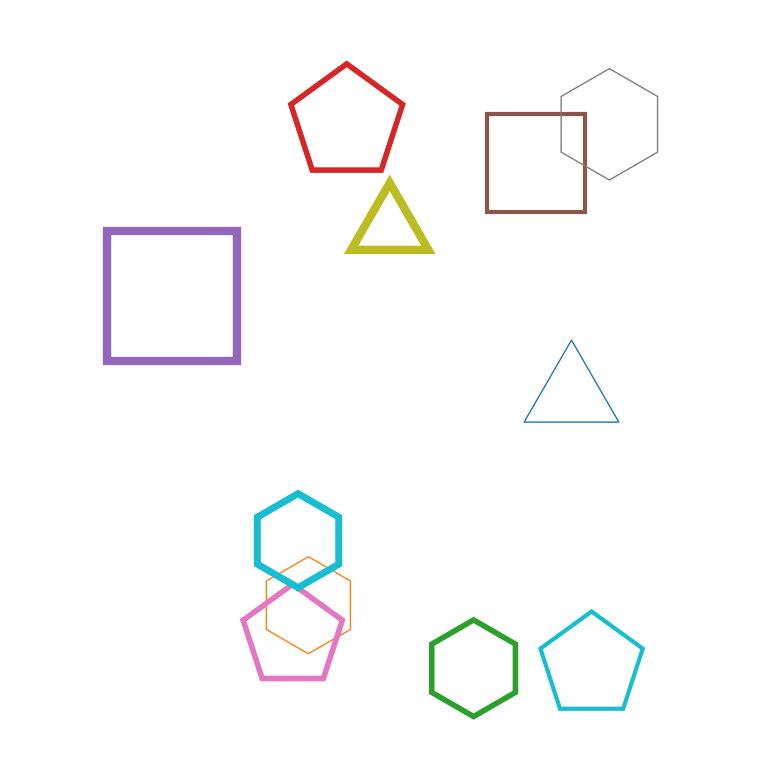[{"shape": "triangle", "thickness": 0.5, "radius": 0.36, "center": [0.742, 0.487]}, {"shape": "hexagon", "thickness": 0.5, "radius": 0.32, "center": [0.4, 0.214]}, {"shape": "hexagon", "thickness": 2, "radius": 0.31, "center": [0.615, 0.132]}, {"shape": "pentagon", "thickness": 2, "radius": 0.38, "center": [0.45, 0.841]}, {"shape": "square", "thickness": 3, "radius": 0.42, "center": [0.224, 0.616]}, {"shape": "square", "thickness": 1.5, "radius": 0.32, "center": [0.696, 0.788]}, {"shape": "pentagon", "thickness": 2, "radius": 0.34, "center": [0.38, 0.174]}, {"shape": "hexagon", "thickness": 0.5, "radius": 0.36, "center": [0.791, 0.839]}, {"shape": "triangle", "thickness": 3, "radius": 0.29, "center": [0.506, 0.704]}, {"shape": "pentagon", "thickness": 1.5, "radius": 0.35, "center": [0.768, 0.136]}, {"shape": "hexagon", "thickness": 2.5, "radius": 0.31, "center": [0.387, 0.298]}]